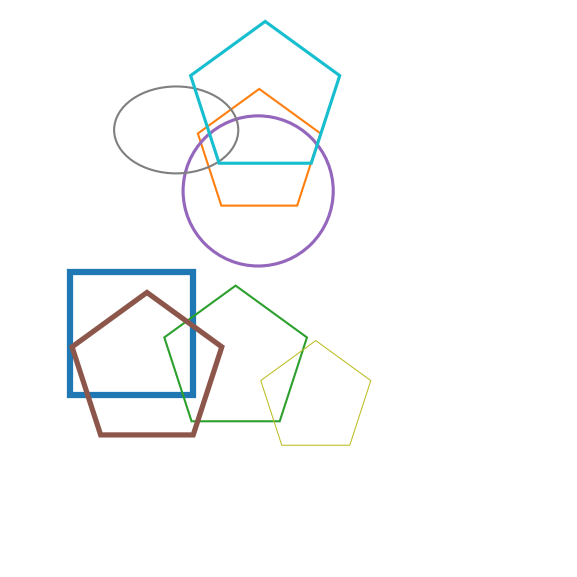[{"shape": "square", "thickness": 3, "radius": 0.53, "center": [0.227, 0.422]}, {"shape": "pentagon", "thickness": 1, "radius": 0.56, "center": [0.449, 0.733]}, {"shape": "pentagon", "thickness": 1, "radius": 0.65, "center": [0.408, 0.375]}, {"shape": "circle", "thickness": 1.5, "radius": 0.65, "center": [0.447, 0.669]}, {"shape": "pentagon", "thickness": 2.5, "radius": 0.68, "center": [0.254, 0.356]}, {"shape": "oval", "thickness": 1, "radius": 0.54, "center": [0.305, 0.774]}, {"shape": "pentagon", "thickness": 0.5, "radius": 0.5, "center": [0.547, 0.309]}, {"shape": "pentagon", "thickness": 1.5, "radius": 0.68, "center": [0.459, 0.826]}]